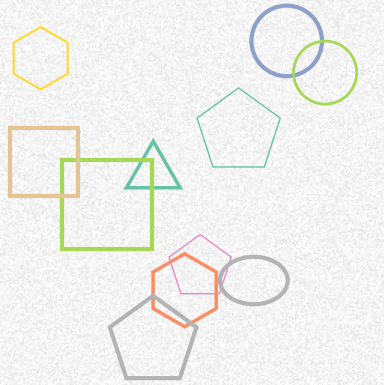[{"shape": "pentagon", "thickness": 1, "radius": 0.57, "center": [0.62, 0.658]}, {"shape": "triangle", "thickness": 2.5, "radius": 0.4, "center": [0.398, 0.553]}, {"shape": "hexagon", "thickness": 2.5, "radius": 0.47, "center": [0.48, 0.246]}, {"shape": "circle", "thickness": 3, "radius": 0.46, "center": [0.745, 0.894]}, {"shape": "pentagon", "thickness": 1, "radius": 0.42, "center": [0.52, 0.306]}, {"shape": "square", "thickness": 3, "radius": 0.58, "center": [0.278, 0.468]}, {"shape": "circle", "thickness": 2, "radius": 0.41, "center": [0.845, 0.811]}, {"shape": "hexagon", "thickness": 1.5, "radius": 0.4, "center": [0.106, 0.849]}, {"shape": "square", "thickness": 3, "radius": 0.44, "center": [0.114, 0.579]}, {"shape": "oval", "thickness": 3, "radius": 0.44, "center": [0.659, 0.271]}, {"shape": "pentagon", "thickness": 3, "radius": 0.59, "center": [0.398, 0.114]}]